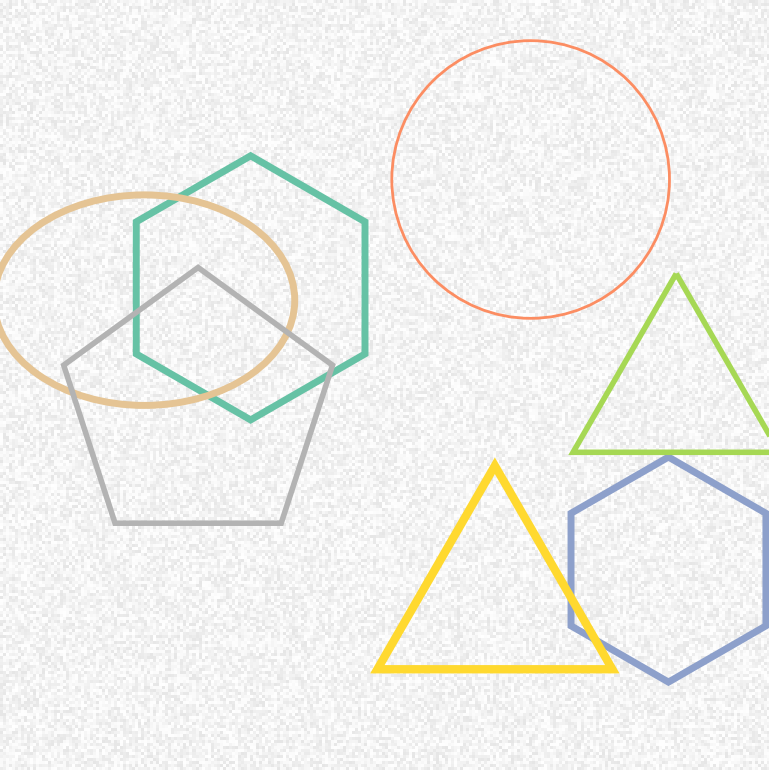[{"shape": "hexagon", "thickness": 2.5, "radius": 0.86, "center": [0.325, 0.626]}, {"shape": "circle", "thickness": 1, "radius": 0.9, "center": [0.689, 0.767]}, {"shape": "hexagon", "thickness": 2.5, "radius": 0.73, "center": [0.868, 0.26]}, {"shape": "triangle", "thickness": 2, "radius": 0.77, "center": [0.878, 0.49]}, {"shape": "triangle", "thickness": 3, "radius": 0.88, "center": [0.643, 0.219]}, {"shape": "oval", "thickness": 2.5, "radius": 0.98, "center": [0.187, 0.61]}, {"shape": "pentagon", "thickness": 2, "radius": 0.92, "center": [0.257, 0.469]}]